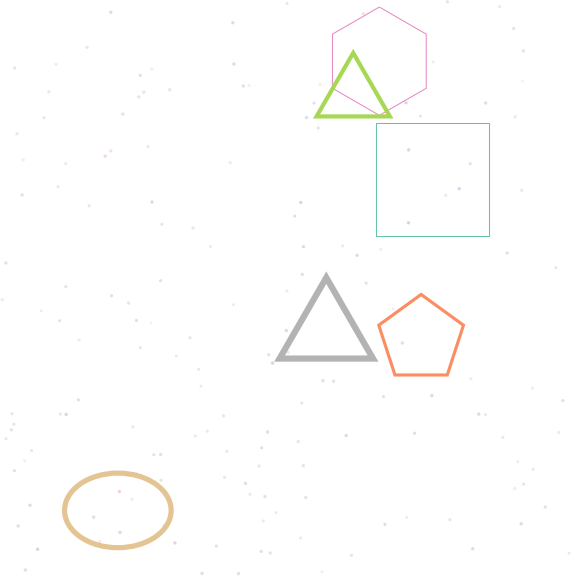[{"shape": "square", "thickness": 0.5, "radius": 0.49, "center": [0.749, 0.689]}, {"shape": "pentagon", "thickness": 1.5, "radius": 0.39, "center": [0.729, 0.412]}, {"shape": "hexagon", "thickness": 0.5, "radius": 0.47, "center": [0.657, 0.893]}, {"shape": "triangle", "thickness": 2, "radius": 0.37, "center": [0.612, 0.834]}, {"shape": "oval", "thickness": 2.5, "radius": 0.46, "center": [0.204, 0.115]}, {"shape": "triangle", "thickness": 3, "radius": 0.47, "center": [0.565, 0.425]}]